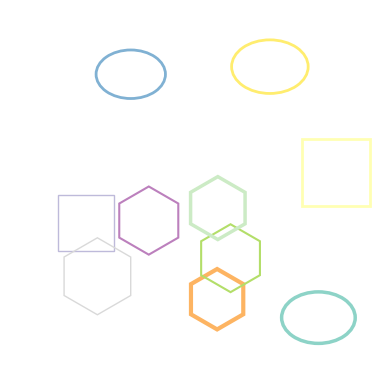[{"shape": "oval", "thickness": 2.5, "radius": 0.48, "center": [0.827, 0.175]}, {"shape": "square", "thickness": 2, "radius": 0.44, "center": [0.873, 0.552]}, {"shape": "square", "thickness": 1, "radius": 0.36, "center": [0.223, 0.421]}, {"shape": "oval", "thickness": 2, "radius": 0.45, "center": [0.34, 0.807]}, {"shape": "hexagon", "thickness": 3, "radius": 0.39, "center": [0.564, 0.223]}, {"shape": "hexagon", "thickness": 1.5, "radius": 0.44, "center": [0.599, 0.329]}, {"shape": "hexagon", "thickness": 1, "radius": 0.5, "center": [0.253, 0.282]}, {"shape": "hexagon", "thickness": 1.5, "radius": 0.44, "center": [0.386, 0.427]}, {"shape": "hexagon", "thickness": 2.5, "radius": 0.41, "center": [0.566, 0.459]}, {"shape": "oval", "thickness": 2, "radius": 0.5, "center": [0.701, 0.827]}]